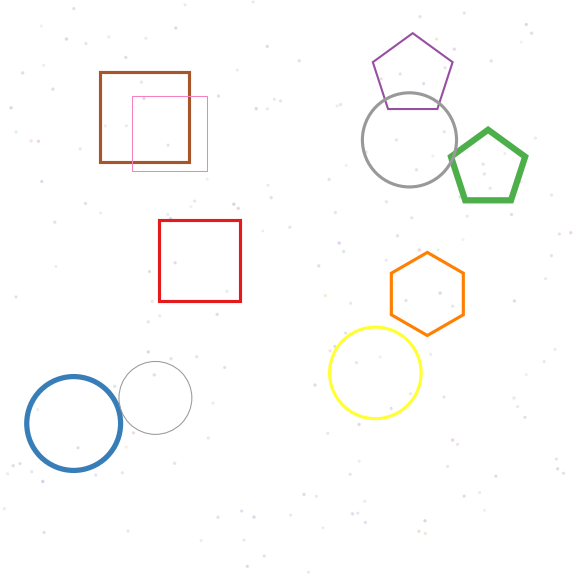[{"shape": "square", "thickness": 1.5, "radius": 0.35, "center": [0.345, 0.549]}, {"shape": "circle", "thickness": 2.5, "radius": 0.41, "center": [0.128, 0.266]}, {"shape": "pentagon", "thickness": 3, "radius": 0.34, "center": [0.845, 0.707]}, {"shape": "pentagon", "thickness": 1, "radius": 0.36, "center": [0.715, 0.869]}, {"shape": "hexagon", "thickness": 1.5, "radius": 0.36, "center": [0.74, 0.49]}, {"shape": "circle", "thickness": 1.5, "radius": 0.4, "center": [0.65, 0.353]}, {"shape": "square", "thickness": 1.5, "radius": 0.39, "center": [0.25, 0.797]}, {"shape": "square", "thickness": 0.5, "radius": 0.32, "center": [0.293, 0.769]}, {"shape": "circle", "thickness": 0.5, "radius": 0.32, "center": [0.269, 0.31]}, {"shape": "circle", "thickness": 1.5, "radius": 0.41, "center": [0.709, 0.757]}]